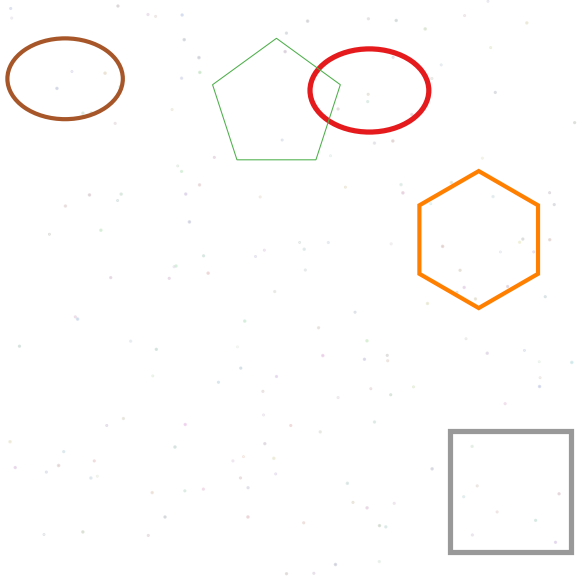[{"shape": "oval", "thickness": 2.5, "radius": 0.51, "center": [0.64, 0.842]}, {"shape": "pentagon", "thickness": 0.5, "radius": 0.58, "center": [0.479, 0.816]}, {"shape": "hexagon", "thickness": 2, "radius": 0.59, "center": [0.829, 0.584]}, {"shape": "oval", "thickness": 2, "radius": 0.5, "center": [0.113, 0.863]}, {"shape": "square", "thickness": 2.5, "radius": 0.52, "center": [0.884, 0.148]}]